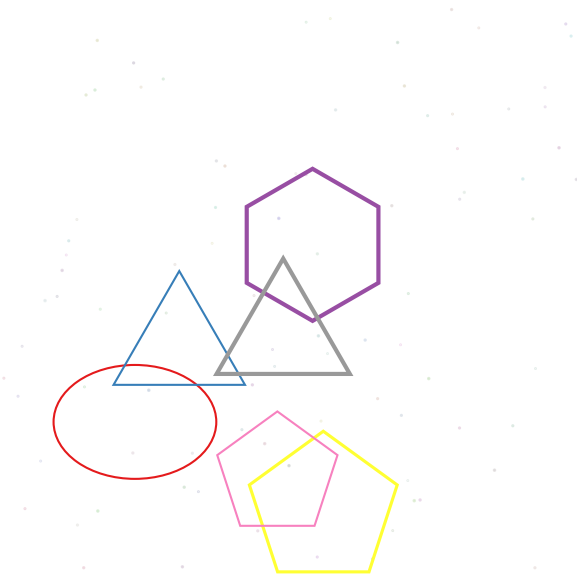[{"shape": "oval", "thickness": 1, "radius": 0.7, "center": [0.234, 0.269]}, {"shape": "triangle", "thickness": 1, "radius": 0.66, "center": [0.31, 0.398]}, {"shape": "hexagon", "thickness": 2, "radius": 0.66, "center": [0.541, 0.575]}, {"shape": "pentagon", "thickness": 1.5, "radius": 0.67, "center": [0.56, 0.118]}, {"shape": "pentagon", "thickness": 1, "radius": 0.55, "center": [0.48, 0.177]}, {"shape": "triangle", "thickness": 2, "radius": 0.67, "center": [0.49, 0.418]}]